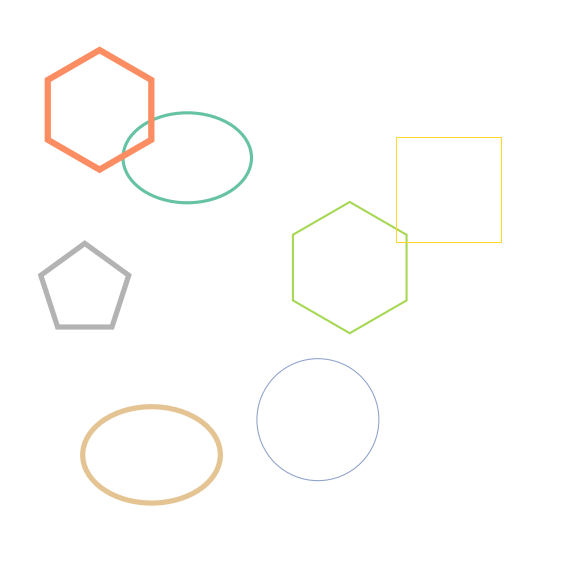[{"shape": "oval", "thickness": 1.5, "radius": 0.56, "center": [0.324, 0.726]}, {"shape": "hexagon", "thickness": 3, "radius": 0.52, "center": [0.172, 0.809]}, {"shape": "circle", "thickness": 0.5, "radius": 0.53, "center": [0.55, 0.272]}, {"shape": "hexagon", "thickness": 1, "radius": 0.57, "center": [0.606, 0.536]}, {"shape": "square", "thickness": 0.5, "radius": 0.45, "center": [0.777, 0.671]}, {"shape": "oval", "thickness": 2.5, "radius": 0.6, "center": [0.262, 0.211]}, {"shape": "pentagon", "thickness": 2.5, "radius": 0.4, "center": [0.147, 0.498]}]